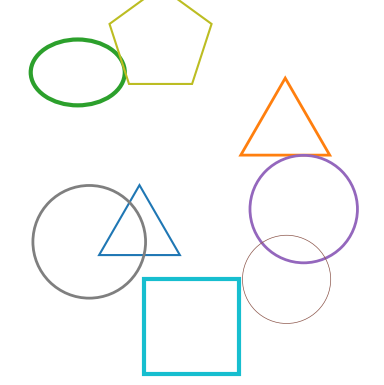[{"shape": "triangle", "thickness": 1.5, "radius": 0.61, "center": [0.362, 0.398]}, {"shape": "triangle", "thickness": 2, "radius": 0.67, "center": [0.741, 0.664]}, {"shape": "oval", "thickness": 3, "radius": 0.61, "center": [0.202, 0.812]}, {"shape": "circle", "thickness": 2, "radius": 0.7, "center": [0.789, 0.457]}, {"shape": "circle", "thickness": 0.5, "radius": 0.57, "center": [0.744, 0.274]}, {"shape": "circle", "thickness": 2, "radius": 0.73, "center": [0.232, 0.372]}, {"shape": "pentagon", "thickness": 1.5, "radius": 0.7, "center": [0.417, 0.895]}, {"shape": "square", "thickness": 3, "radius": 0.61, "center": [0.498, 0.152]}]